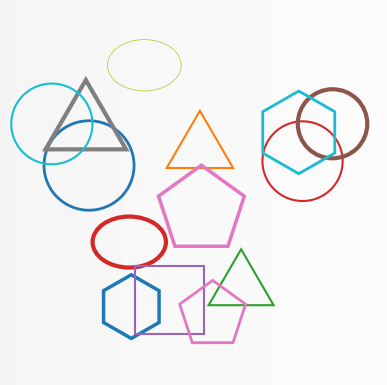[{"shape": "circle", "thickness": 2, "radius": 0.58, "center": [0.23, 0.57]}, {"shape": "hexagon", "thickness": 2.5, "radius": 0.41, "center": [0.339, 0.204]}, {"shape": "triangle", "thickness": 1.5, "radius": 0.5, "center": [0.516, 0.613]}, {"shape": "triangle", "thickness": 1.5, "radius": 0.48, "center": [0.622, 0.256]}, {"shape": "oval", "thickness": 3, "radius": 0.47, "center": [0.334, 0.371]}, {"shape": "circle", "thickness": 1.5, "radius": 0.52, "center": [0.781, 0.581]}, {"shape": "square", "thickness": 1.5, "radius": 0.44, "center": [0.437, 0.222]}, {"shape": "circle", "thickness": 3, "radius": 0.45, "center": [0.858, 0.679]}, {"shape": "pentagon", "thickness": 2, "radius": 0.45, "center": [0.549, 0.182]}, {"shape": "pentagon", "thickness": 2.5, "radius": 0.58, "center": [0.52, 0.454]}, {"shape": "triangle", "thickness": 3, "radius": 0.6, "center": [0.221, 0.672]}, {"shape": "oval", "thickness": 0.5, "radius": 0.48, "center": [0.372, 0.83]}, {"shape": "hexagon", "thickness": 2, "radius": 0.54, "center": [0.771, 0.656]}, {"shape": "circle", "thickness": 1.5, "radius": 0.52, "center": [0.134, 0.678]}]